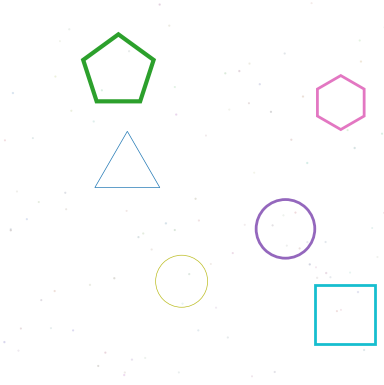[{"shape": "triangle", "thickness": 0.5, "radius": 0.49, "center": [0.331, 0.562]}, {"shape": "pentagon", "thickness": 3, "radius": 0.48, "center": [0.308, 0.815]}, {"shape": "circle", "thickness": 2, "radius": 0.38, "center": [0.741, 0.406]}, {"shape": "hexagon", "thickness": 2, "radius": 0.35, "center": [0.885, 0.734]}, {"shape": "circle", "thickness": 0.5, "radius": 0.34, "center": [0.472, 0.269]}, {"shape": "square", "thickness": 2, "radius": 0.39, "center": [0.896, 0.184]}]